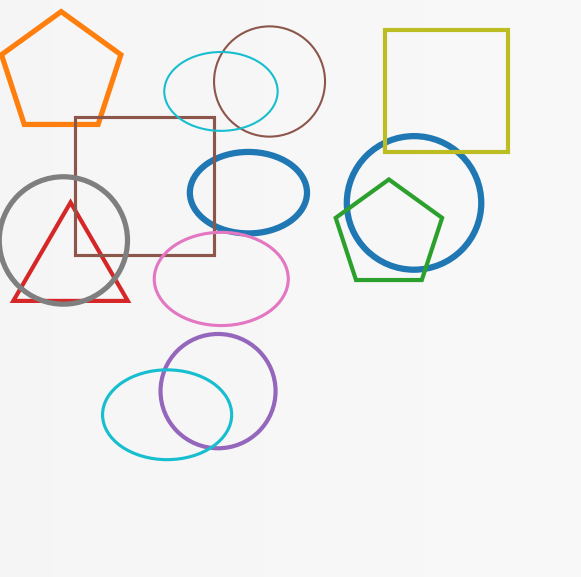[{"shape": "oval", "thickness": 3, "radius": 0.5, "center": [0.427, 0.665]}, {"shape": "circle", "thickness": 3, "radius": 0.58, "center": [0.712, 0.648]}, {"shape": "pentagon", "thickness": 2.5, "radius": 0.54, "center": [0.105, 0.871]}, {"shape": "pentagon", "thickness": 2, "radius": 0.48, "center": [0.669, 0.592]}, {"shape": "triangle", "thickness": 2, "radius": 0.57, "center": [0.121, 0.535]}, {"shape": "circle", "thickness": 2, "radius": 0.49, "center": [0.375, 0.322]}, {"shape": "square", "thickness": 1.5, "radius": 0.6, "center": [0.249, 0.677]}, {"shape": "circle", "thickness": 1, "radius": 0.48, "center": [0.464, 0.858]}, {"shape": "oval", "thickness": 1.5, "radius": 0.58, "center": [0.381, 0.516]}, {"shape": "circle", "thickness": 2.5, "radius": 0.55, "center": [0.109, 0.583]}, {"shape": "square", "thickness": 2, "radius": 0.53, "center": [0.768, 0.842]}, {"shape": "oval", "thickness": 1.5, "radius": 0.56, "center": [0.288, 0.281]}, {"shape": "oval", "thickness": 1, "radius": 0.49, "center": [0.38, 0.841]}]